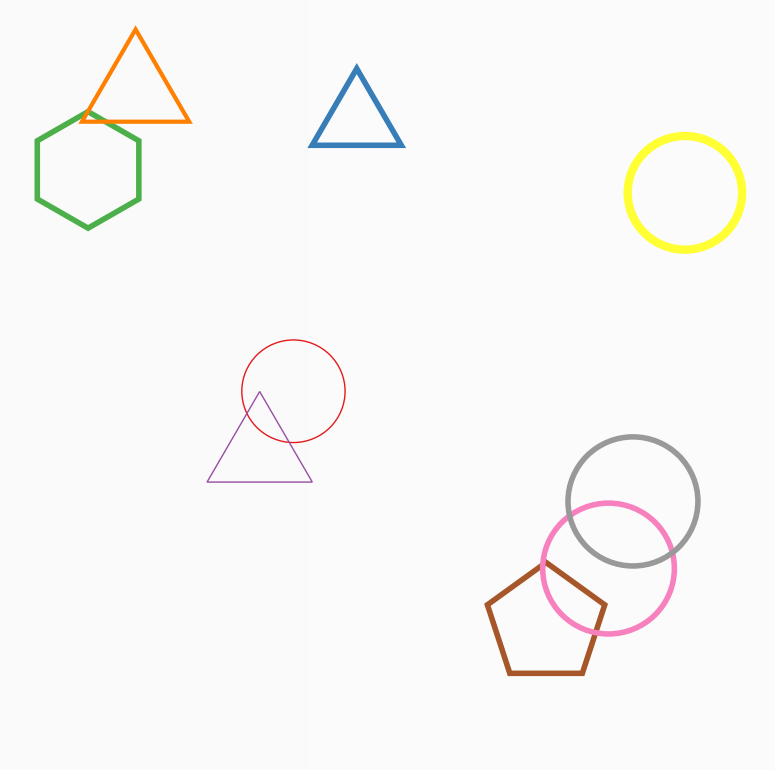[{"shape": "circle", "thickness": 0.5, "radius": 0.33, "center": [0.379, 0.492]}, {"shape": "triangle", "thickness": 2, "radius": 0.33, "center": [0.46, 0.845]}, {"shape": "hexagon", "thickness": 2, "radius": 0.38, "center": [0.114, 0.779]}, {"shape": "triangle", "thickness": 0.5, "radius": 0.39, "center": [0.335, 0.413]}, {"shape": "triangle", "thickness": 1.5, "radius": 0.4, "center": [0.175, 0.882]}, {"shape": "circle", "thickness": 3, "radius": 0.37, "center": [0.884, 0.75]}, {"shape": "pentagon", "thickness": 2, "radius": 0.4, "center": [0.705, 0.19]}, {"shape": "circle", "thickness": 2, "radius": 0.42, "center": [0.785, 0.262]}, {"shape": "circle", "thickness": 2, "radius": 0.42, "center": [0.817, 0.349]}]